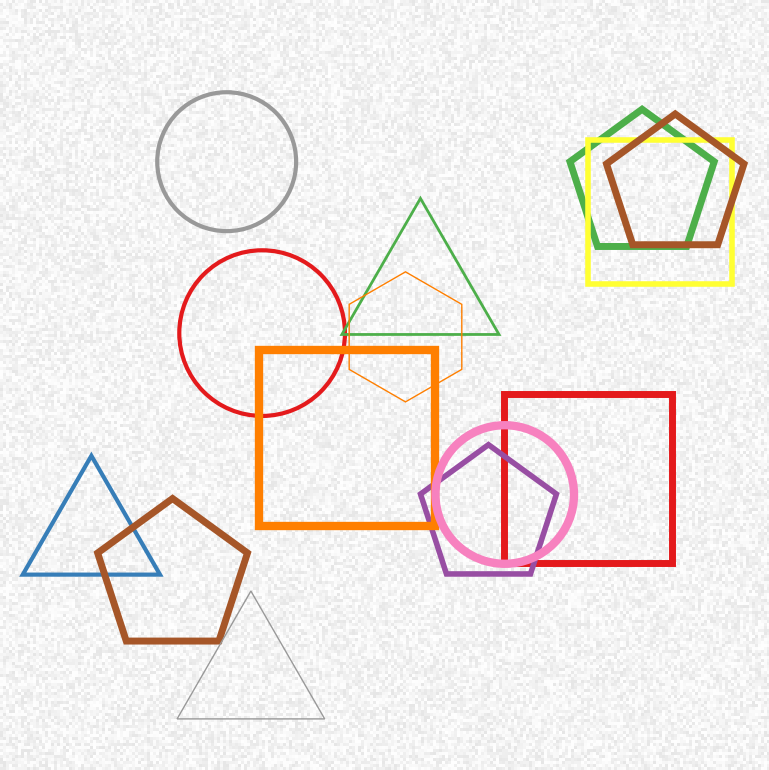[{"shape": "circle", "thickness": 1.5, "radius": 0.54, "center": [0.34, 0.567]}, {"shape": "square", "thickness": 2.5, "radius": 0.55, "center": [0.763, 0.379]}, {"shape": "triangle", "thickness": 1.5, "radius": 0.51, "center": [0.119, 0.305]}, {"shape": "triangle", "thickness": 1, "radius": 0.59, "center": [0.546, 0.625]}, {"shape": "pentagon", "thickness": 2.5, "radius": 0.49, "center": [0.834, 0.76]}, {"shape": "pentagon", "thickness": 2, "radius": 0.46, "center": [0.634, 0.33]}, {"shape": "square", "thickness": 3, "radius": 0.57, "center": [0.45, 0.431]}, {"shape": "hexagon", "thickness": 0.5, "radius": 0.42, "center": [0.527, 0.563]}, {"shape": "square", "thickness": 2, "radius": 0.47, "center": [0.857, 0.725]}, {"shape": "pentagon", "thickness": 2.5, "radius": 0.51, "center": [0.224, 0.25]}, {"shape": "pentagon", "thickness": 2.5, "radius": 0.47, "center": [0.877, 0.758]}, {"shape": "circle", "thickness": 3, "radius": 0.45, "center": [0.655, 0.358]}, {"shape": "circle", "thickness": 1.5, "radius": 0.45, "center": [0.294, 0.79]}, {"shape": "triangle", "thickness": 0.5, "radius": 0.55, "center": [0.326, 0.122]}]